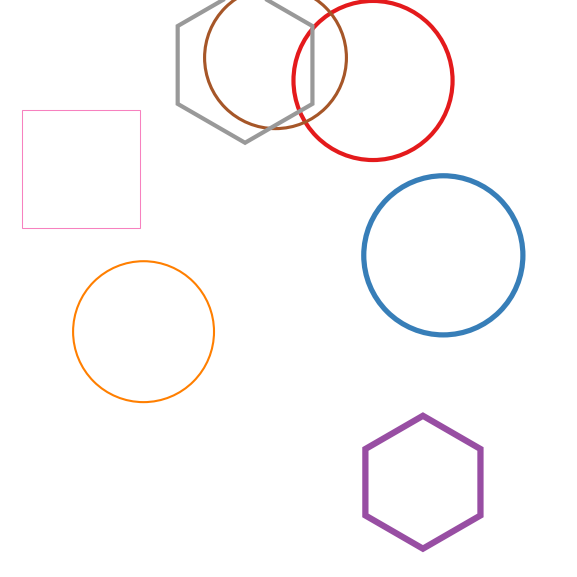[{"shape": "circle", "thickness": 2, "radius": 0.69, "center": [0.646, 0.86]}, {"shape": "circle", "thickness": 2.5, "radius": 0.69, "center": [0.768, 0.557]}, {"shape": "hexagon", "thickness": 3, "radius": 0.58, "center": [0.732, 0.164]}, {"shape": "circle", "thickness": 1, "radius": 0.61, "center": [0.249, 0.425]}, {"shape": "circle", "thickness": 1.5, "radius": 0.61, "center": [0.477, 0.899]}, {"shape": "square", "thickness": 0.5, "radius": 0.51, "center": [0.14, 0.706]}, {"shape": "hexagon", "thickness": 2, "radius": 0.67, "center": [0.424, 0.887]}]